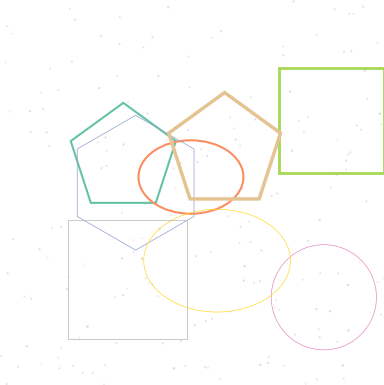[{"shape": "pentagon", "thickness": 1.5, "radius": 0.72, "center": [0.32, 0.589]}, {"shape": "oval", "thickness": 1.5, "radius": 0.68, "center": [0.496, 0.54]}, {"shape": "hexagon", "thickness": 0.5, "radius": 0.88, "center": [0.352, 0.525]}, {"shape": "circle", "thickness": 0.5, "radius": 0.68, "center": [0.841, 0.228]}, {"shape": "square", "thickness": 2, "radius": 0.68, "center": [0.861, 0.686]}, {"shape": "oval", "thickness": 0.5, "radius": 0.95, "center": [0.564, 0.323]}, {"shape": "pentagon", "thickness": 2.5, "radius": 0.76, "center": [0.583, 0.607]}, {"shape": "square", "thickness": 0.5, "radius": 0.77, "center": [0.331, 0.274]}]